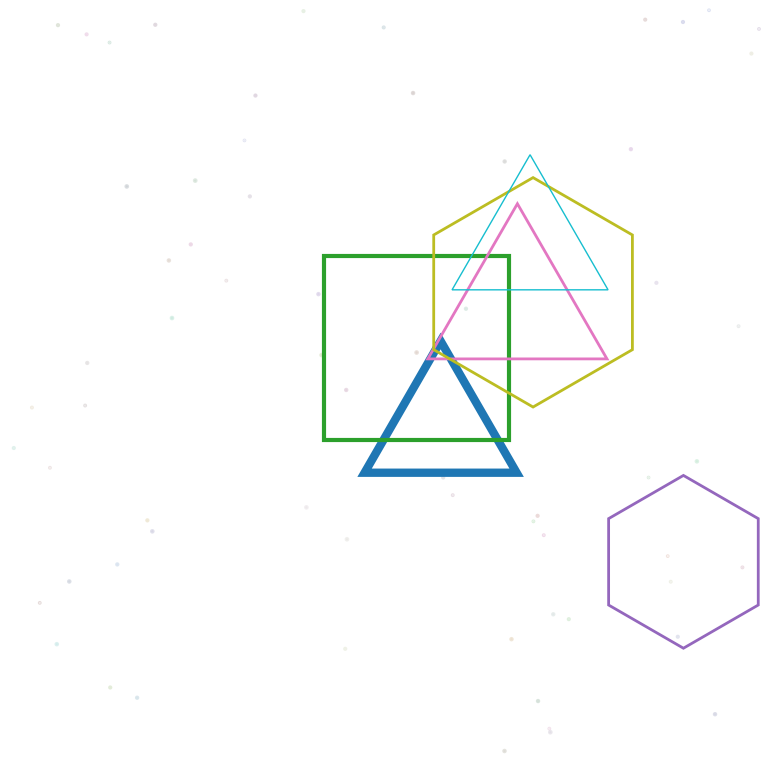[{"shape": "triangle", "thickness": 3, "radius": 0.57, "center": [0.572, 0.443]}, {"shape": "square", "thickness": 1.5, "radius": 0.6, "center": [0.541, 0.548]}, {"shape": "hexagon", "thickness": 1, "radius": 0.56, "center": [0.888, 0.27]}, {"shape": "triangle", "thickness": 1, "radius": 0.67, "center": [0.672, 0.601]}, {"shape": "hexagon", "thickness": 1, "radius": 0.74, "center": [0.692, 0.62]}, {"shape": "triangle", "thickness": 0.5, "radius": 0.58, "center": [0.688, 0.682]}]